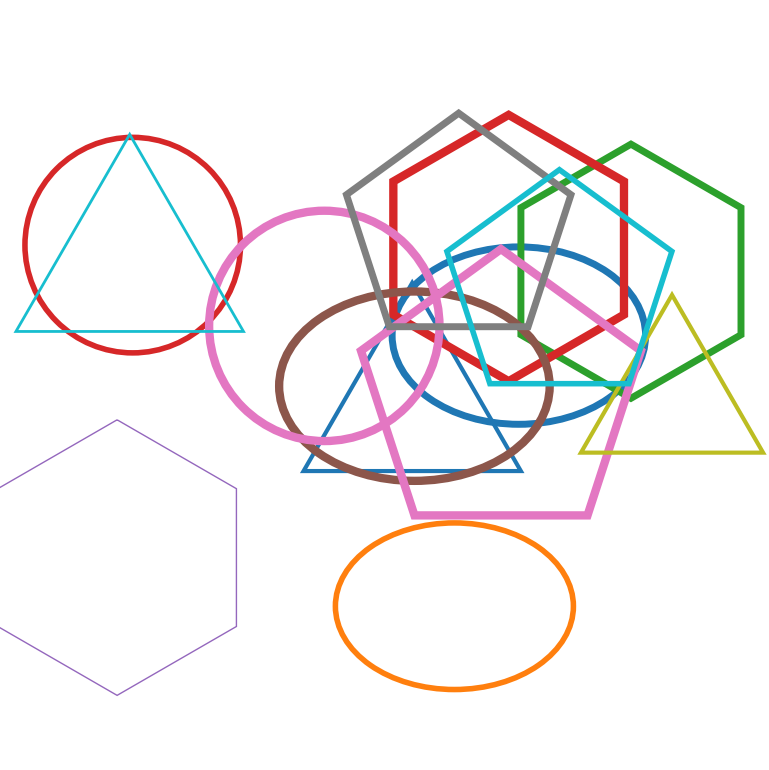[{"shape": "oval", "thickness": 2.5, "radius": 0.82, "center": [0.674, 0.564]}, {"shape": "triangle", "thickness": 1.5, "radius": 0.81, "center": [0.535, 0.47]}, {"shape": "oval", "thickness": 2, "radius": 0.77, "center": [0.59, 0.213]}, {"shape": "hexagon", "thickness": 2.5, "radius": 0.83, "center": [0.819, 0.648]}, {"shape": "hexagon", "thickness": 3, "radius": 0.86, "center": [0.661, 0.678]}, {"shape": "circle", "thickness": 2, "radius": 0.7, "center": [0.172, 0.682]}, {"shape": "hexagon", "thickness": 0.5, "radius": 0.89, "center": [0.152, 0.276]}, {"shape": "oval", "thickness": 3, "radius": 0.88, "center": [0.538, 0.498]}, {"shape": "pentagon", "thickness": 3, "radius": 0.96, "center": [0.651, 0.485]}, {"shape": "circle", "thickness": 3, "radius": 0.75, "center": [0.421, 0.577]}, {"shape": "pentagon", "thickness": 2.5, "radius": 0.77, "center": [0.596, 0.7]}, {"shape": "triangle", "thickness": 1.5, "radius": 0.68, "center": [0.873, 0.48]}, {"shape": "pentagon", "thickness": 2, "radius": 0.77, "center": [0.727, 0.626]}, {"shape": "triangle", "thickness": 1, "radius": 0.85, "center": [0.168, 0.655]}]